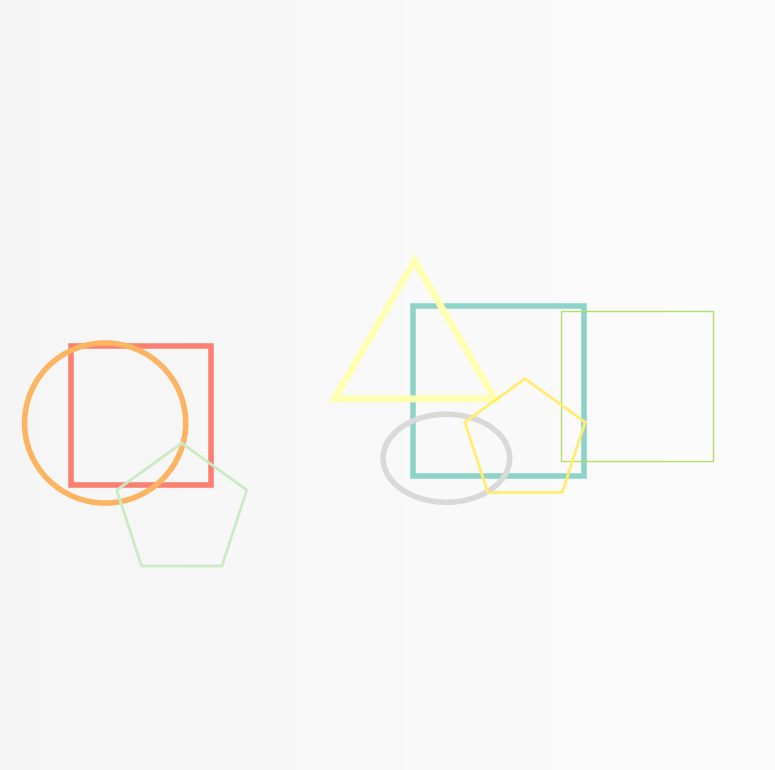[{"shape": "square", "thickness": 2, "radius": 0.55, "center": [0.644, 0.492]}, {"shape": "triangle", "thickness": 2.5, "radius": 0.6, "center": [0.535, 0.542]}, {"shape": "square", "thickness": 2, "radius": 0.45, "center": [0.182, 0.46]}, {"shape": "circle", "thickness": 2, "radius": 0.52, "center": [0.136, 0.451]}, {"shape": "square", "thickness": 0.5, "radius": 0.49, "center": [0.822, 0.499]}, {"shape": "oval", "thickness": 2, "radius": 0.41, "center": [0.576, 0.405]}, {"shape": "pentagon", "thickness": 1, "radius": 0.44, "center": [0.234, 0.336]}, {"shape": "pentagon", "thickness": 1, "radius": 0.41, "center": [0.677, 0.426]}]